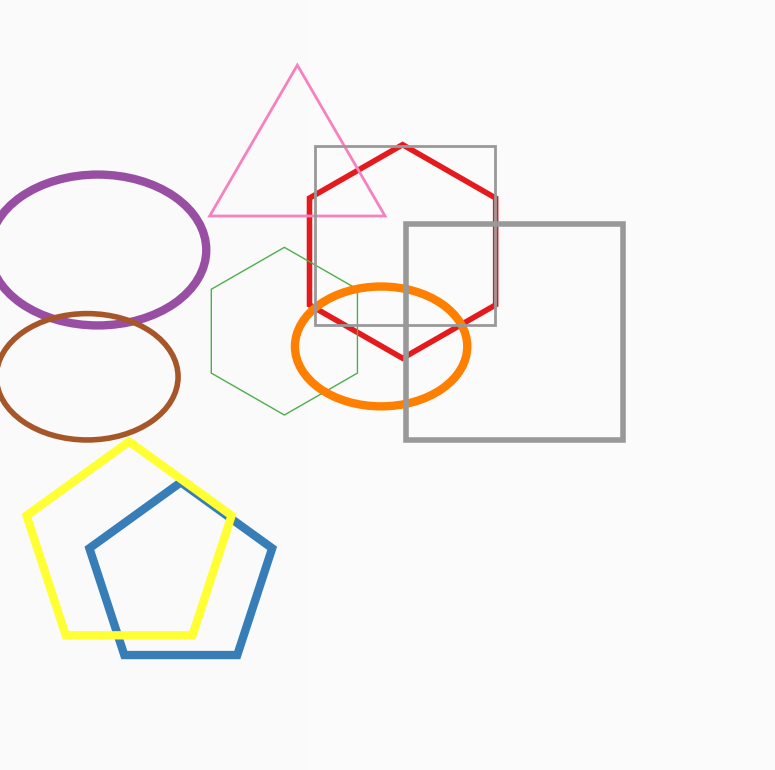[{"shape": "hexagon", "thickness": 2, "radius": 0.69, "center": [0.519, 0.673]}, {"shape": "pentagon", "thickness": 3, "radius": 0.62, "center": [0.233, 0.25]}, {"shape": "hexagon", "thickness": 0.5, "radius": 0.54, "center": [0.367, 0.57]}, {"shape": "oval", "thickness": 3, "radius": 0.7, "center": [0.126, 0.675]}, {"shape": "oval", "thickness": 3, "radius": 0.56, "center": [0.492, 0.55]}, {"shape": "pentagon", "thickness": 3, "radius": 0.7, "center": [0.167, 0.287]}, {"shape": "oval", "thickness": 2, "radius": 0.59, "center": [0.113, 0.511]}, {"shape": "triangle", "thickness": 1, "radius": 0.65, "center": [0.384, 0.785]}, {"shape": "square", "thickness": 1, "radius": 0.58, "center": [0.523, 0.694]}, {"shape": "square", "thickness": 2, "radius": 0.7, "center": [0.664, 0.569]}]